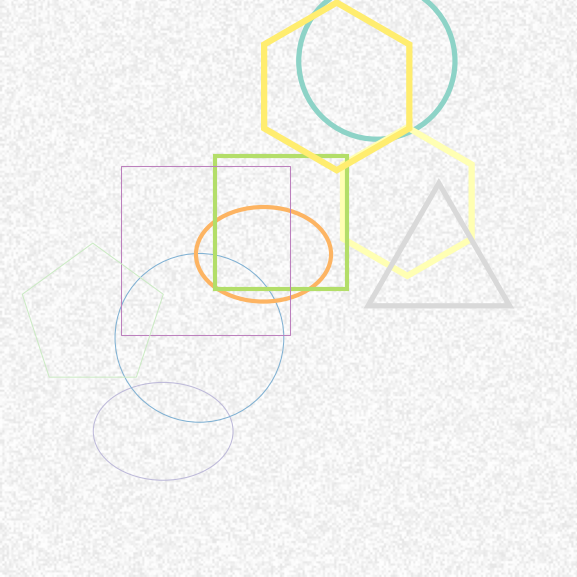[{"shape": "circle", "thickness": 2.5, "radius": 0.68, "center": [0.653, 0.893]}, {"shape": "hexagon", "thickness": 3, "radius": 0.64, "center": [0.705, 0.65]}, {"shape": "oval", "thickness": 0.5, "radius": 0.61, "center": [0.283, 0.252]}, {"shape": "circle", "thickness": 0.5, "radius": 0.73, "center": [0.345, 0.414]}, {"shape": "oval", "thickness": 2, "radius": 0.58, "center": [0.456, 0.559]}, {"shape": "square", "thickness": 2, "radius": 0.57, "center": [0.487, 0.614]}, {"shape": "triangle", "thickness": 2.5, "radius": 0.71, "center": [0.76, 0.54]}, {"shape": "square", "thickness": 0.5, "radius": 0.73, "center": [0.356, 0.565]}, {"shape": "pentagon", "thickness": 0.5, "radius": 0.64, "center": [0.161, 0.45]}, {"shape": "hexagon", "thickness": 3, "radius": 0.73, "center": [0.583, 0.85]}]